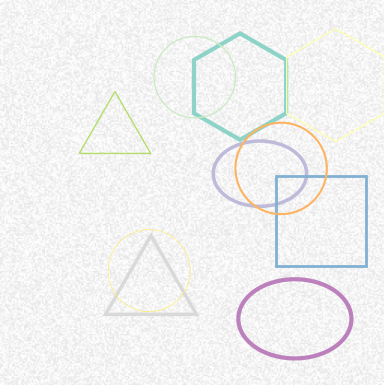[{"shape": "hexagon", "thickness": 3, "radius": 0.69, "center": [0.624, 0.775]}, {"shape": "hexagon", "thickness": 1, "radius": 0.73, "center": [0.872, 0.779]}, {"shape": "oval", "thickness": 2.5, "radius": 0.61, "center": [0.675, 0.549]}, {"shape": "square", "thickness": 2, "radius": 0.59, "center": [0.833, 0.427]}, {"shape": "circle", "thickness": 1.5, "radius": 0.59, "center": [0.73, 0.563]}, {"shape": "triangle", "thickness": 1, "radius": 0.54, "center": [0.299, 0.655]}, {"shape": "triangle", "thickness": 2.5, "radius": 0.68, "center": [0.392, 0.252]}, {"shape": "oval", "thickness": 3, "radius": 0.73, "center": [0.766, 0.172]}, {"shape": "circle", "thickness": 1, "radius": 0.53, "center": [0.506, 0.8]}, {"shape": "circle", "thickness": 0.5, "radius": 0.53, "center": [0.387, 0.297]}]